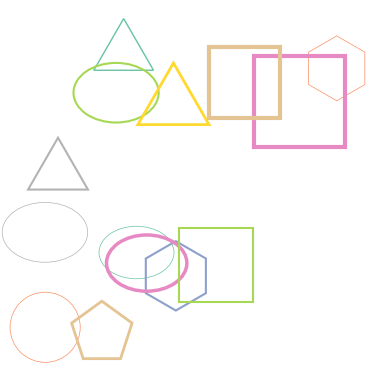[{"shape": "triangle", "thickness": 1, "radius": 0.45, "center": [0.321, 0.862]}, {"shape": "oval", "thickness": 0.5, "radius": 0.49, "center": [0.355, 0.344]}, {"shape": "circle", "thickness": 0.5, "radius": 0.46, "center": [0.117, 0.15]}, {"shape": "hexagon", "thickness": 0.5, "radius": 0.42, "center": [0.875, 0.822]}, {"shape": "hexagon", "thickness": 1.5, "radius": 0.45, "center": [0.457, 0.284]}, {"shape": "square", "thickness": 3, "radius": 0.59, "center": [0.778, 0.736]}, {"shape": "oval", "thickness": 2.5, "radius": 0.52, "center": [0.381, 0.317]}, {"shape": "oval", "thickness": 1.5, "radius": 0.55, "center": [0.301, 0.759]}, {"shape": "square", "thickness": 1.5, "radius": 0.48, "center": [0.562, 0.312]}, {"shape": "triangle", "thickness": 2, "radius": 0.53, "center": [0.451, 0.73]}, {"shape": "pentagon", "thickness": 2, "radius": 0.41, "center": [0.265, 0.135]}, {"shape": "square", "thickness": 3, "radius": 0.46, "center": [0.635, 0.786]}, {"shape": "oval", "thickness": 0.5, "radius": 0.56, "center": [0.117, 0.397]}, {"shape": "triangle", "thickness": 1.5, "radius": 0.45, "center": [0.151, 0.553]}]